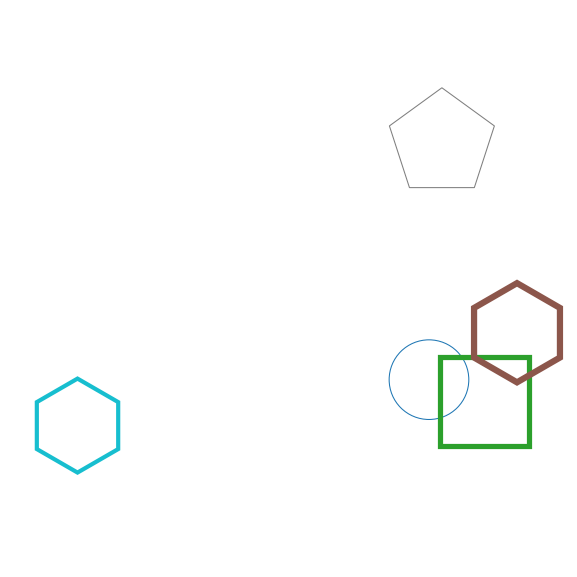[{"shape": "circle", "thickness": 0.5, "radius": 0.34, "center": [0.743, 0.342]}, {"shape": "square", "thickness": 2.5, "radius": 0.38, "center": [0.838, 0.304]}, {"shape": "hexagon", "thickness": 3, "radius": 0.43, "center": [0.895, 0.423]}, {"shape": "pentagon", "thickness": 0.5, "radius": 0.48, "center": [0.765, 0.752]}, {"shape": "hexagon", "thickness": 2, "radius": 0.41, "center": [0.134, 0.262]}]